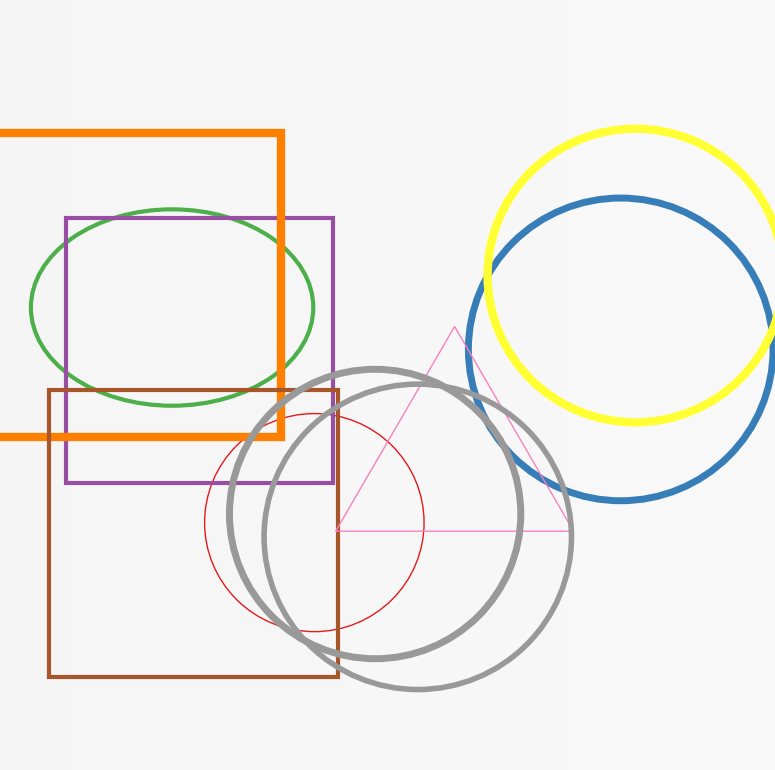[{"shape": "circle", "thickness": 0.5, "radius": 0.71, "center": [0.406, 0.321]}, {"shape": "circle", "thickness": 2.5, "radius": 0.98, "center": [0.801, 0.546]}, {"shape": "oval", "thickness": 1.5, "radius": 0.91, "center": [0.222, 0.601]}, {"shape": "square", "thickness": 1.5, "radius": 0.86, "center": [0.258, 0.545]}, {"shape": "square", "thickness": 3, "radius": 0.99, "center": [0.165, 0.629]}, {"shape": "circle", "thickness": 3, "radius": 0.95, "center": [0.82, 0.642]}, {"shape": "square", "thickness": 1.5, "radius": 0.93, "center": [0.25, 0.307]}, {"shape": "triangle", "thickness": 0.5, "radius": 0.89, "center": [0.587, 0.399]}, {"shape": "circle", "thickness": 2.5, "radius": 0.94, "center": [0.484, 0.332]}, {"shape": "circle", "thickness": 2, "radius": 0.99, "center": [0.539, 0.303]}]